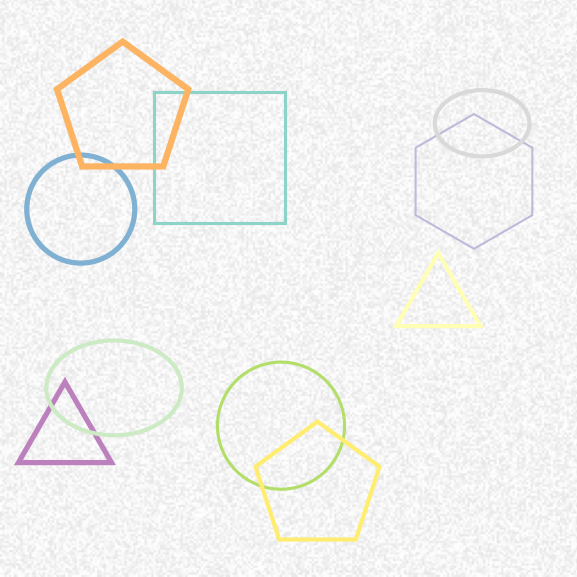[{"shape": "square", "thickness": 1.5, "radius": 0.57, "center": [0.38, 0.726]}, {"shape": "triangle", "thickness": 2, "radius": 0.42, "center": [0.759, 0.477]}, {"shape": "hexagon", "thickness": 1, "radius": 0.58, "center": [0.821, 0.685]}, {"shape": "circle", "thickness": 2.5, "radius": 0.47, "center": [0.14, 0.637]}, {"shape": "pentagon", "thickness": 3, "radius": 0.6, "center": [0.212, 0.808]}, {"shape": "circle", "thickness": 1.5, "radius": 0.55, "center": [0.487, 0.262]}, {"shape": "oval", "thickness": 2, "radius": 0.41, "center": [0.835, 0.786]}, {"shape": "triangle", "thickness": 2.5, "radius": 0.47, "center": [0.112, 0.245]}, {"shape": "oval", "thickness": 2, "radius": 0.59, "center": [0.198, 0.327]}, {"shape": "pentagon", "thickness": 2, "radius": 0.56, "center": [0.55, 0.156]}]